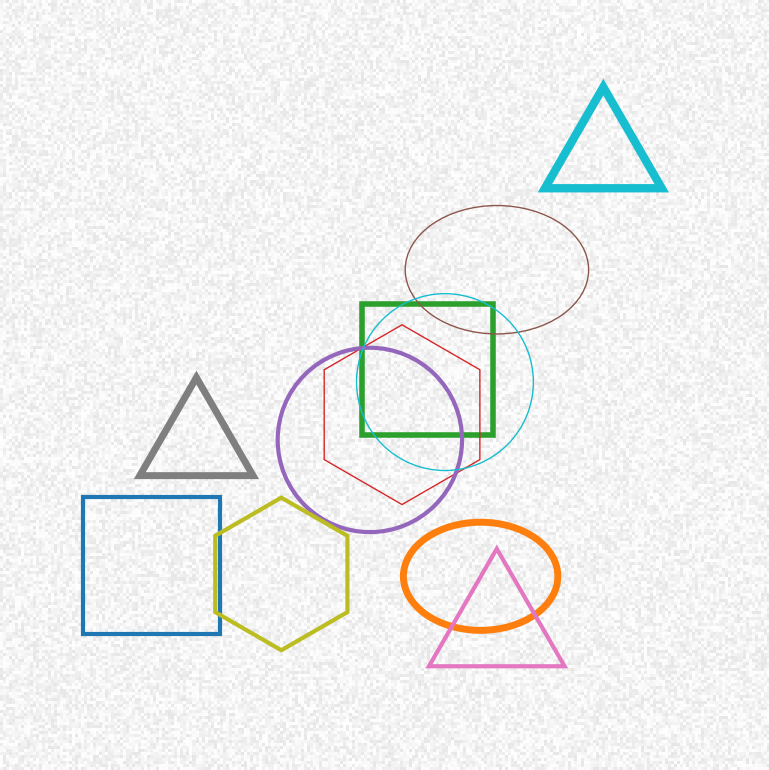[{"shape": "square", "thickness": 1.5, "radius": 0.45, "center": [0.197, 0.266]}, {"shape": "oval", "thickness": 2.5, "radius": 0.5, "center": [0.624, 0.252]}, {"shape": "square", "thickness": 2, "radius": 0.43, "center": [0.555, 0.52]}, {"shape": "hexagon", "thickness": 0.5, "radius": 0.58, "center": [0.522, 0.461]}, {"shape": "circle", "thickness": 1.5, "radius": 0.6, "center": [0.48, 0.429]}, {"shape": "oval", "thickness": 0.5, "radius": 0.6, "center": [0.645, 0.65]}, {"shape": "triangle", "thickness": 1.5, "radius": 0.51, "center": [0.645, 0.186]}, {"shape": "triangle", "thickness": 2.5, "radius": 0.42, "center": [0.255, 0.425]}, {"shape": "hexagon", "thickness": 1.5, "radius": 0.5, "center": [0.365, 0.255]}, {"shape": "circle", "thickness": 0.5, "radius": 0.57, "center": [0.578, 0.504]}, {"shape": "triangle", "thickness": 3, "radius": 0.44, "center": [0.784, 0.799]}]